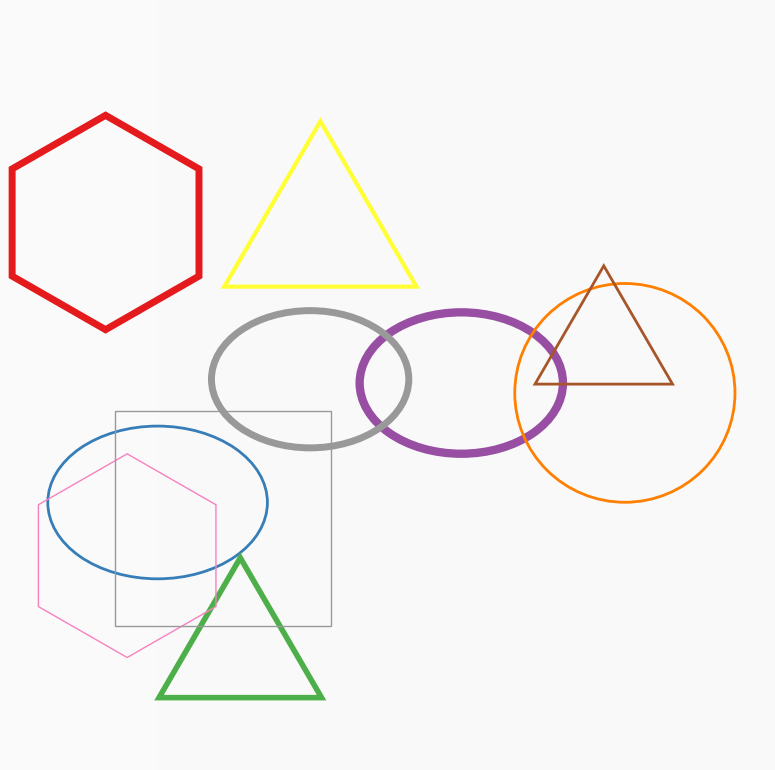[{"shape": "hexagon", "thickness": 2.5, "radius": 0.7, "center": [0.136, 0.711]}, {"shape": "oval", "thickness": 1, "radius": 0.71, "center": [0.203, 0.347]}, {"shape": "triangle", "thickness": 2, "radius": 0.61, "center": [0.31, 0.155]}, {"shape": "oval", "thickness": 3, "radius": 0.66, "center": [0.595, 0.503]}, {"shape": "circle", "thickness": 1, "radius": 0.71, "center": [0.806, 0.49]}, {"shape": "triangle", "thickness": 1.5, "radius": 0.72, "center": [0.413, 0.699]}, {"shape": "triangle", "thickness": 1, "radius": 0.51, "center": [0.779, 0.552]}, {"shape": "hexagon", "thickness": 0.5, "radius": 0.66, "center": [0.164, 0.278]}, {"shape": "square", "thickness": 0.5, "radius": 0.7, "center": [0.288, 0.326]}, {"shape": "oval", "thickness": 2.5, "radius": 0.64, "center": [0.4, 0.507]}]